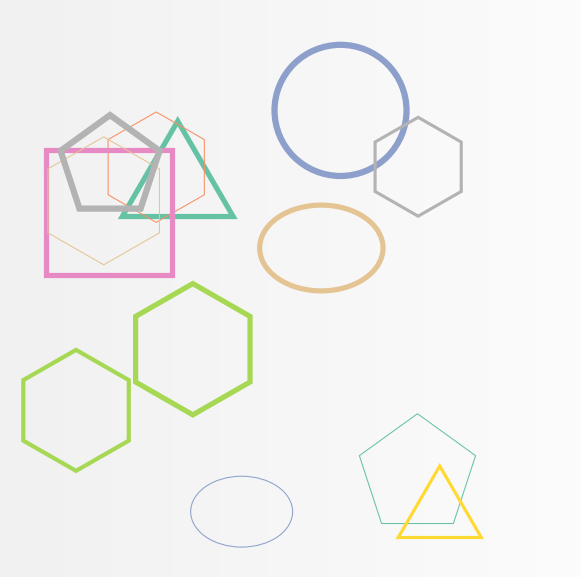[{"shape": "pentagon", "thickness": 0.5, "radius": 0.53, "center": [0.718, 0.178]}, {"shape": "triangle", "thickness": 2.5, "radius": 0.55, "center": [0.306, 0.679]}, {"shape": "hexagon", "thickness": 0.5, "radius": 0.48, "center": [0.269, 0.71]}, {"shape": "circle", "thickness": 3, "radius": 0.57, "center": [0.586, 0.808]}, {"shape": "oval", "thickness": 0.5, "radius": 0.44, "center": [0.416, 0.113]}, {"shape": "square", "thickness": 2.5, "radius": 0.54, "center": [0.187, 0.631]}, {"shape": "hexagon", "thickness": 2, "radius": 0.52, "center": [0.131, 0.289]}, {"shape": "hexagon", "thickness": 2.5, "radius": 0.57, "center": [0.332, 0.394]}, {"shape": "triangle", "thickness": 1.5, "radius": 0.41, "center": [0.757, 0.11]}, {"shape": "hexagon", "thickness": 0.5, "radius": 0.55, "center": [0.178, 0.651]}, {"shape": "oval", "thickness": 2.5, "radius": 0.53, "center": [0.553, 0.57]}, {"shape": "hexagon", "thickness": 1.5, "radius": 0.43, "center": [0.719, 0.71]}, {"shape": "pentagon", "thickness": 3, "radius": 0.45, "center": [0.189, 0.71]}]